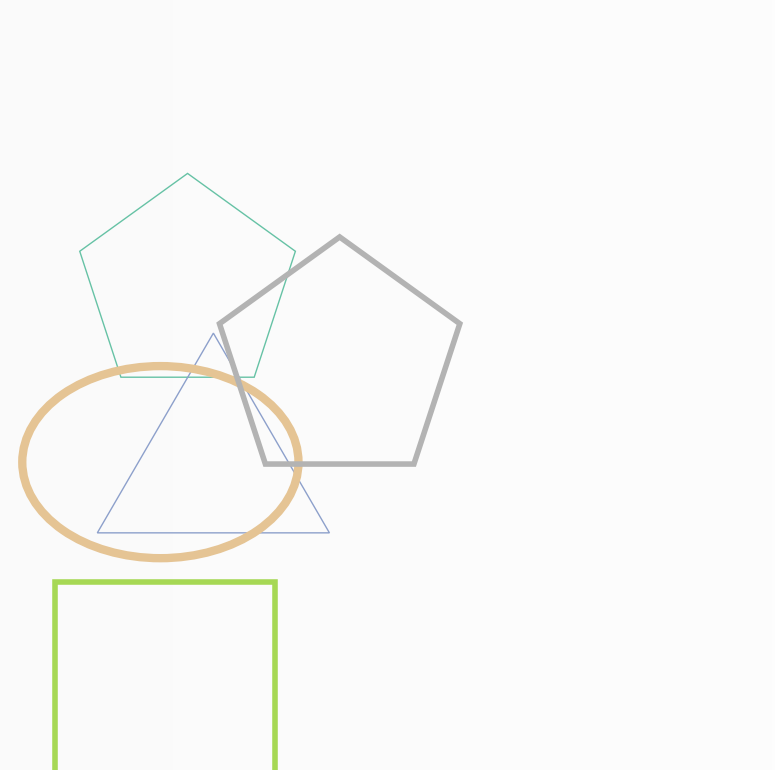[{"shape": "pentagon", "thickness": 0.5, "radius": 0.73, "center": [0.242, 0.628]}, {"shape": "triangle", "thickness": 0.5, "radius": 0.86, "center": [0.275, 0.394]}, {"shape": "square", "thickness": 2, "radius": 0.71, "center": [0.213, 0.103]}, {"shape": "oval", "thickness": 3, "radius": 0.89, "center": [0.207, 0.4]}, {"shape": "pentagon", "thickness": 2, "radius": 0.82, "center": [0.438, 0.529]}]